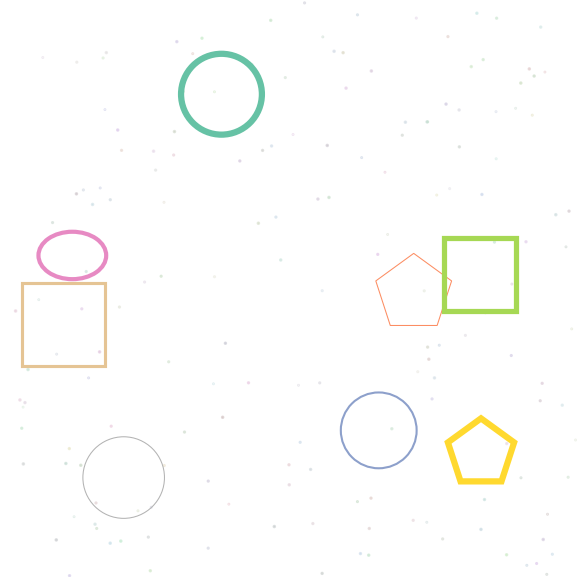[{"shape": "circle", "thickness": 3, "radius": 0.35, "center": [0.384, 0.836]}, {"shape": "pentagon", "thickness": 0.5, "radius": 0.34, "center": [0.716, 0.491]}, {"shape": "circle", "thickness": 1, "radius": 0.33, "center": [0.656, 0.254]}, {"shape": "oval", "thickness": 2, "radius": 0.29, "center": [0.125, 0.557]}, {"shape": "square", "thickness": 2.5, "radius": 0.31, "center": [0.831, 0.523]}, {"shape": "pentagon", "thickness": 3, "radius": 0.3, "center": [0.833, 0.214]}, {"shape": "square", "thickness": 1.5, "radius": 0.36, "center": [0.11, 0.438]}, {"shape": "circle", "thickness": 0.5, "radius": 0.35, "center": [0.214, 0.172]}]